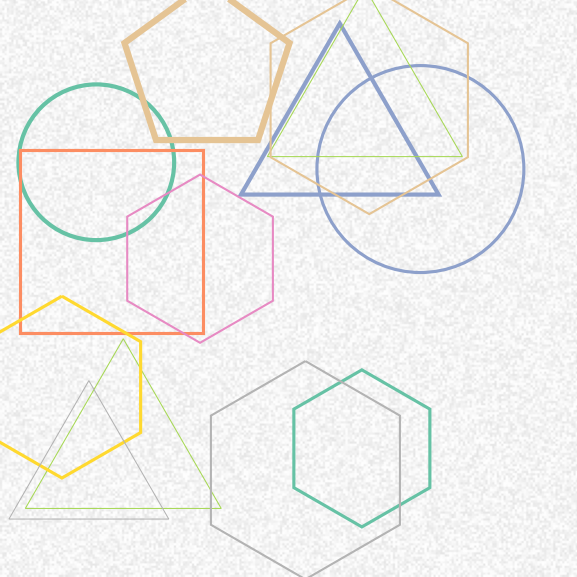[{"shape": "circle", "thickness": 2, "radius": 0.67, "center": [0.167, 0.718]}, {"shape": "hexagon", "thickness": 1.5, "radius": 0.68, "center": [0.627, 0.223]}, {"shape": "square", "thickness": 1.5, "radius": 0.79, "center": [0.194, 0.581]}, {"shape": "triangle", "thickness": 2, "radius": 0.99, "center": [0.588, 0.761]}, {"shape": "circle", "thickness": 1.5, "radius": 0.9, "center": [0.728, 0.706]}, {"shape": "hexagon", "thickness": 1, "radius": 0.73, "center": [0.346, 0.551]}, {"shape": "triangle", "thickness": 0.5, "radius": 0.97, "center": [0.632, 0.825]}, {"shape": "triangle", "thickness": 0.5, "radius": 0.98, "center": [0.213, 0.217]}, {"shape": "hexagon", "thickness": 1.5, "radius": 0.79, "center": [0.107, 0.329]}, {"shape": "hexagon", "thickness": 1, "radius": 0.99, "center": [0.639, 0.826]}, {"shape": "pentagon", "thickness": 3, "radius": 0.75, "center": [0.358, 0.878]}, {"shape": "triangle", "thickness": 0.5, "radius": 0.8, "center": [0.154, 0.18]}, {"shape": "hexagon", "thickness": 1, "radius": 0.94, "center": [0.529, 0.185]}]